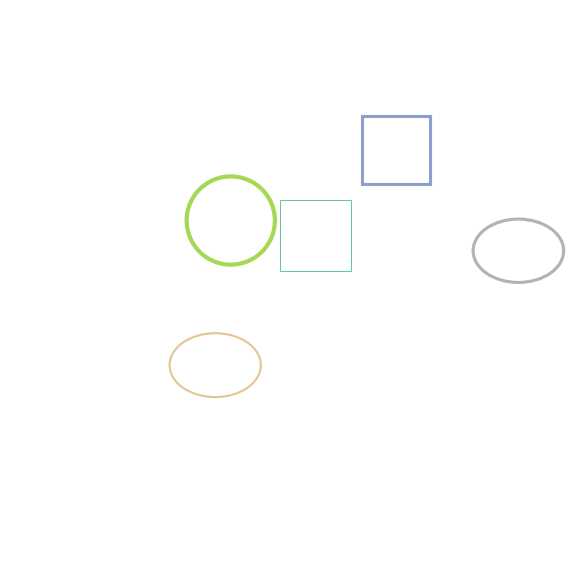[{"shape": "square", "thickness": 0.5, "radius": 0.31, "center": [0.546, 0.591]}, {"shape": "square", "thickness": 1.5, "radius": 0.29, "center": [0.686, 0.739]}, {"shape": "circle", "thickness": 2, "radius": 0.38, "center": [0.4, 0.617]}, {"shape": "oval", "thickness": 1, "radius": 0.4, "center": [0.373, 0.367]}, {"shape": "oval", "thickness": 1.5, "radius": 0.39, "center": [0.898, 0.565]}]